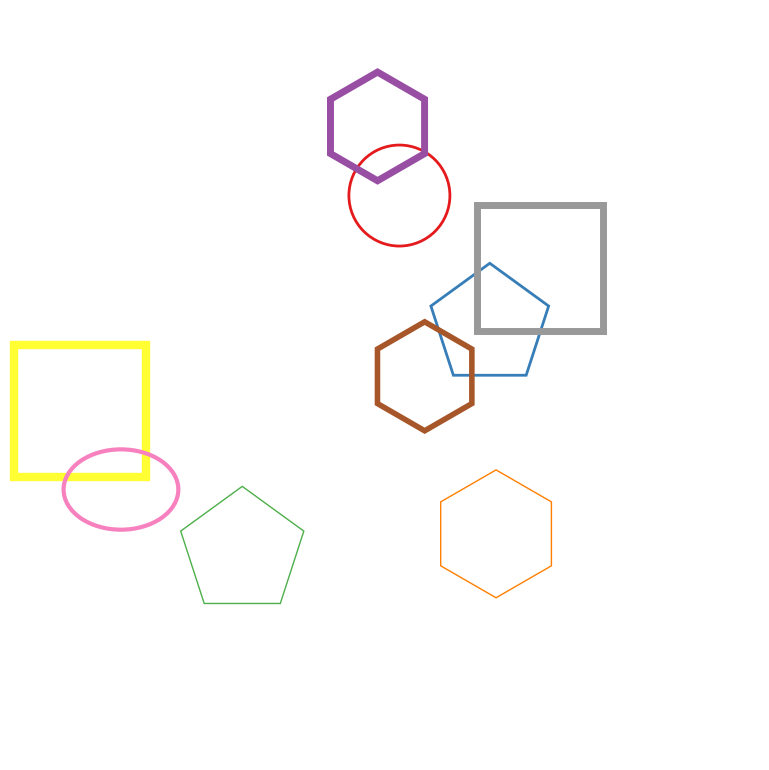[{"shape": "circle", "thickness": 1, "radius": 0.33, "center": [0.519, 0.746]}, {"shape": "pentagon", "thickness": 1, "radius": 0.4, "center": [0.636, 0.578]}, {"shape": "pentagon", "thickness": 0.5, "radius": 0.42, "center": [0.315, 0.284]}, {"shape": "hexagon", "thickness": 2.5, "radius": 0.35, "center": [0.49, 0.836]}, {"shape": "hexagon", "thickness": 0.5, "radius": 0.42, "center": [0.644, 0.307]}, {"shape": "square", "thickness": 3, "radius": 0.43, "center": [0.104, 0.467]}, {"shape": "hexagon", "thickness": 2, "radius": 0.35, "center": [0.552, 0.511]}, {"shape": "oval", "thickness": 1.5, "radius": 0.37, "center": [0.157, 0.364]}, {"shape": "square", "thickness": 2.5, "radius": 0.41, "center": [0.702, 0.651]}]